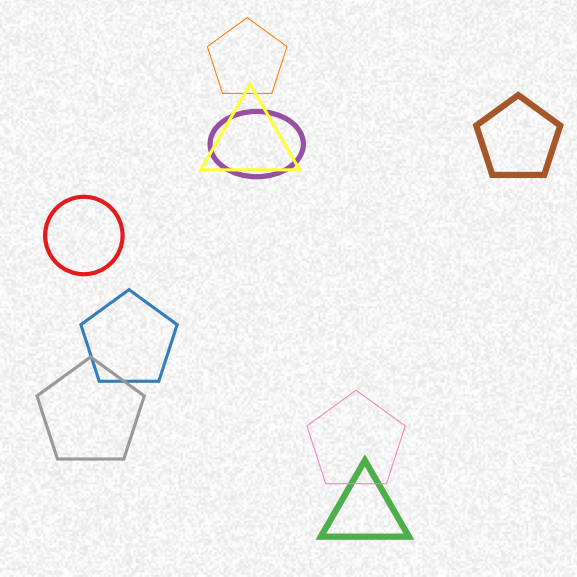[{"shape": "circle", "thickness": 2, "radius": 0.34, "center": [0.145, 0.591]}, {"shape": "pentagon", "thickness": 1.5, "radius": 0.44, "center": [0.223, 0.41]}, {"shape": "triangle", "thickness": 3, "radius": 0.44, "center": [0.632, 0.114]}, {"shape": "oval", "thickness": 2.5, "radius": 0.4, "center": [0.445, 0.75]}, {"shape": "pentagon", "thickness": 0.5, "radius": 0.36, "center": [0.428, 0.896]}, {"shape": "triangle", "thickness": 1.5, "radius": 0.49, "center": [0.433, 0.754]}, {"shape": "pentagon", "thickness": 3, "radius": 0.38, "center": [0.897, 0.758]}, {"shape": "pentagon", "thickness": 0.5, "radius": 0.45, "center": [0.617, 0.234]}, {"shape": "pentagon", "thickness": 1.5, "radius": 0.49, "center": [0.157, 0.283]}]